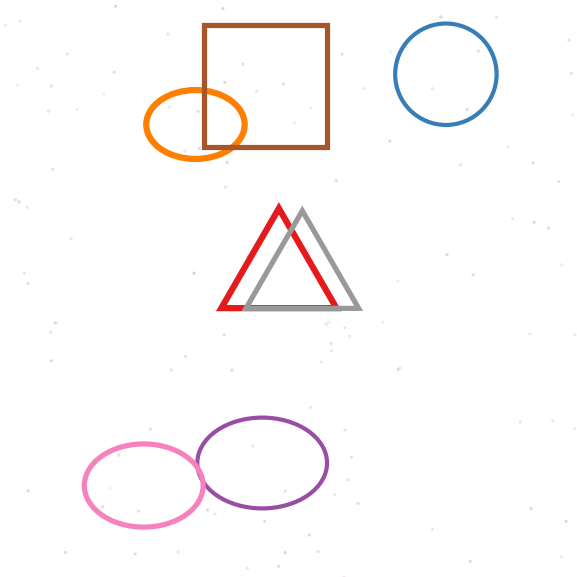[{"shape": "triangle", "thickness": 3, "radius": 0.58, "center": [0.483, 0.523]}, {"shape": "circle", "thickness": 2, "radius": 0.44, "center": [0.772, 0.871]}, {"shape": "oval", "thickness": 2, "radius": 0.56, "center": [0.454, 0.197]}, {"shape": "oval", "thickness": 3, "radius": 0.43, "center": [0.338, 0.784]}, {"shape": "square", "thickness": 2.5, "radius": 0.53, "center": [0.46, 0.85]}, {"shape": "oval", "thickness": 2.5, "radius": 0.51, "center": [0.249, 0.158]}, {"shape": "triangle", "thickness": 2.5, "radius": 0.56, "center": [0.523, 0.522]}]